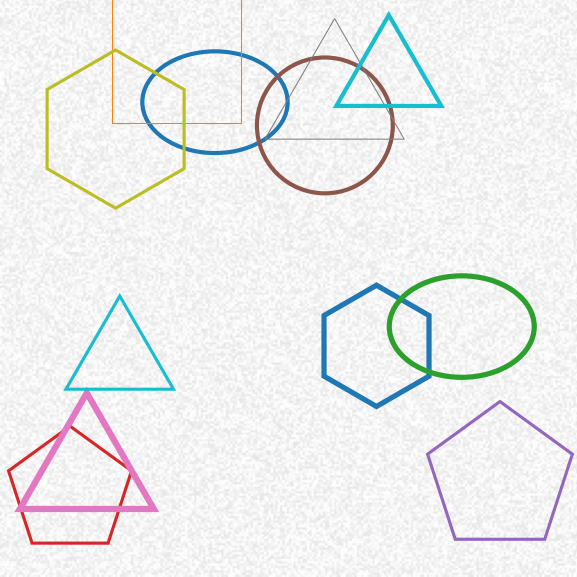[{"shape": "hexagon", "thickness": 2.5, "radius": 0.52, "center": [0.652, 0.4]}, {"shape": "oval", "thickness": 2, "radius": 0.63, "center": [0.372, 0.822]}, {"shape": "square", "thickness": 0.5, "radius": 0.56, "center": [0.305, 0.898]}, {"shape": "oval", "thickness": 2.5, "radius": 0.63, "center": [0.8, 0.434]}, {"shape": "pentagon", "thickness": 1.5, "radius": 0.56, "center": [0.121, 0.149]}, {"shape": "pentagon", "thickness": 1.5, "radius": 0.66, "center": [0.866, 0.172]}, {"shape": "circle", "thickness": 2, "radius": 0.59, "center": [0.563, 0.782]}, {"shape": "triangle", "thickness": 3, "radius": 0.67, "center": [0.15, 0.185]}, {"shape": "triangle", "thickness": 0.5, "radius": 0.7, "center": [0.579, 0.828]}, {"shape": "hexagon", "thickness": 1.5, "radius": 0.68, "center": [0.2, 0.776]}, {"shape": "triangle", "thickness": 2, "radius": 0.52, "center": [0.673, 0.868]}, {"shape": "triangle", "thickness": 1.5, "radius": 0.54, "center": [0.207, 0.379]}]